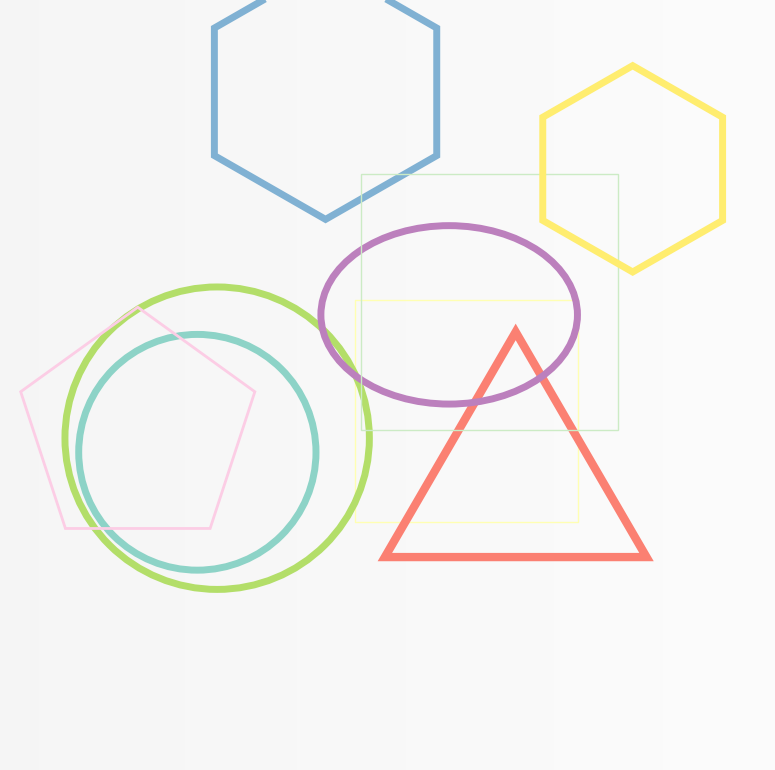[{"shape": "circle", "thickness": 2.5, "radius": 0.77, "center": [0.255, 0.413]}, {"shape": "square", "thickness": 0.5, "radius": 0.72, "center": [0.602, 0.467]}, {"shape": "triangle", "thickness": 3, "radius": 0.97, "center": [0.665, 0.374]}, {"shape": "hexagon", "thickness": 2.5, "radius": 0.83, "center": [0.42, 0.881]}, {"shape": "circle", "thickness": 2.5, "radius": 0.98, "center": [0.28, 0.431]}, {"shape": "pentagon", "thickness": 1, "radius": 0.79, "center": [0.178, 0.442]}, {"shape": "oval", "thickness": 2.5, "radius": 0.83, "center": [0.58, 0.591]}, {"shape": "square", "thickness": 0.5, "radius": 0.83, "center": [0.632, 0.608]}, {"shape": "hexagon", "thickness": 2.5, "radius": 0.67, "center": [0.816, 0.781]}]